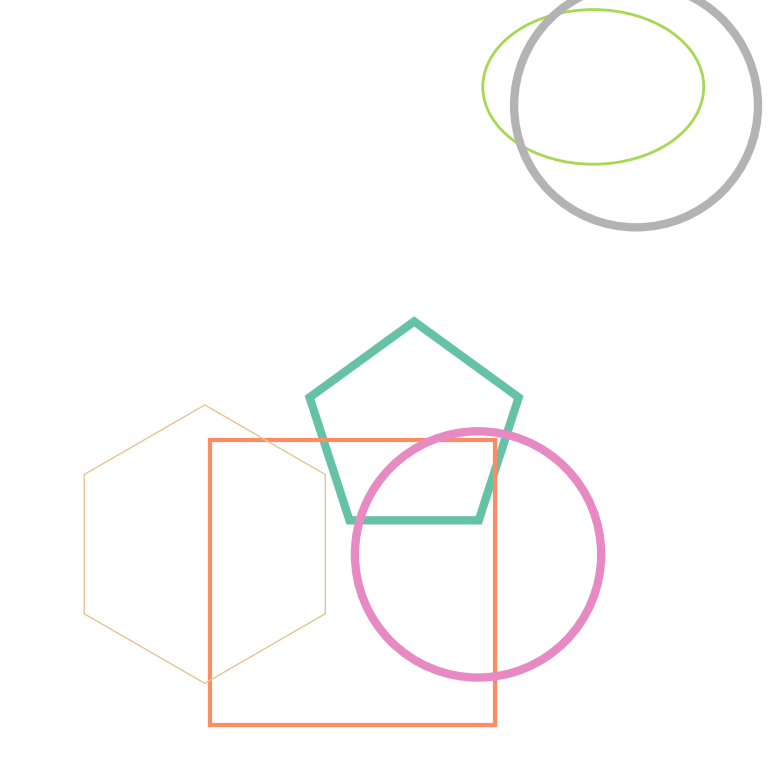[{"shape": "pentagon", "thickness": 3, "radius": 0.71, "center": [0.538, 0.44]}, {"shape": "square", "thickness": 1.5, "radius": 0.93, "center": [0.458, 0.243]}, {"shape": "circle", "thickness": 3, "radius": 0.8, "center": [0.621, 0.28]}, {"shape": "oval", "thickness": 1, "radius": 0.72, "center": [0.77, 0.887]}, {"shape": "hexagon", "thickness": 0.5, "radius": 0.9, "center": [0.266, 0.293]}, {"shape": "circle", "thickness": 3, "radius": 0.79, "center": [0.826, 0.863]}]